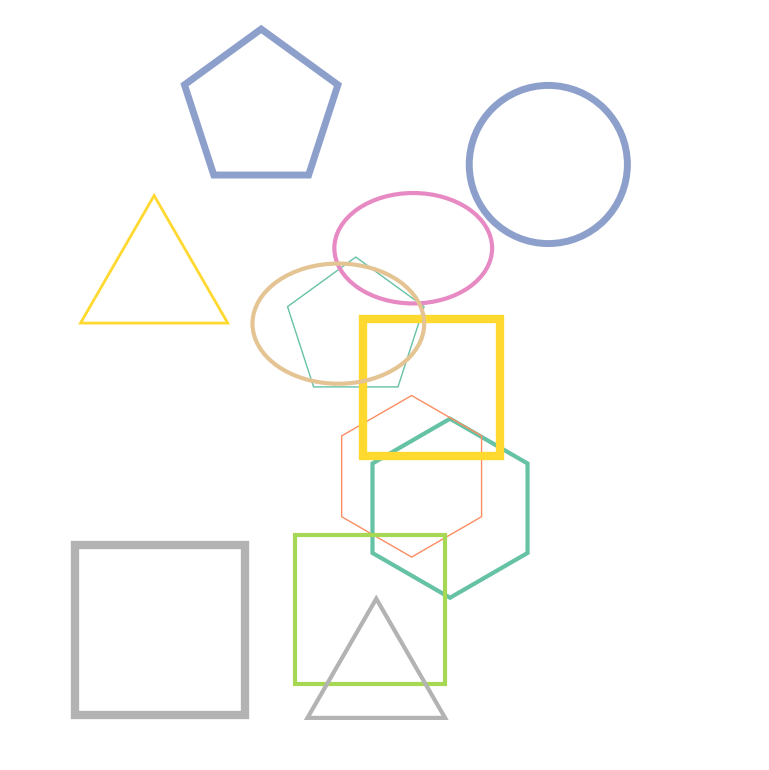[{"shape": "pentagon", "thickness": 0.5, "radius": 0.47, "center": [0.462, 0.573]}, {"shape": "hexagon", "thickness": 1.5, "radius": 0.58, "center": [0.584, 0.34]}, {"shape": "hexagon", "thickness": 0.5, "radius": 0.52, "center": [0.535, 0.381]}, {"shape": "pentagon", "thickness": 2.5, "radius": 0.52, "center": [0.339, 0.857]}, {"shape": "circle", "thickness": 2.5, "radius": 0.51, "center": [0.712, 0.786]}, {"shape": "oval", "thickness": 1.5, "radius": 0.51, "center": [0.537, 0.678]}, {"shape": "square", "thickness": 1.5, "radius": 0.49, "center": [0.48, 0.209]}, {"shape": "triangle", "thickness": 1, "radius": 0.55, "center": [0.2, 0.636]}, {"shape": "square", "thickness": 3, "radius": 0.44, "center": [0.56, 0.497]}, {"shape": "oval", "thickness": 1.5, "radius": 0.56, "center": [0.439, 0.58]}, {"shape": "square", "thickness": 3, "radius": 0.55, "center": [0.208, 0.181]}, {"shape": "triangle", "thickness": 1.5, "radius": 0.52, "center": [0.489, 0.119]}]